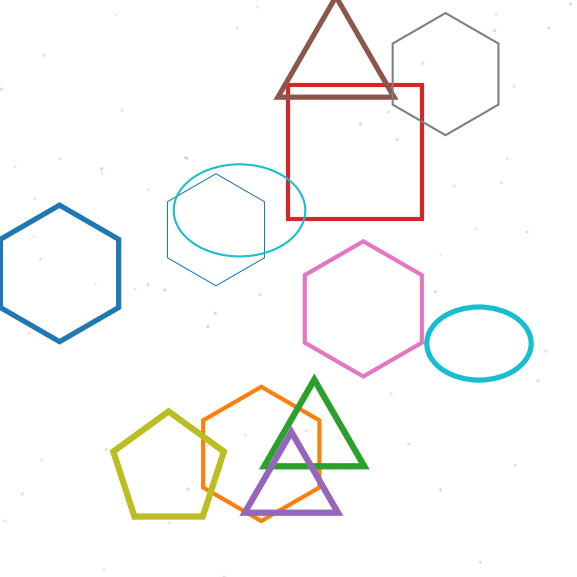[{"shape": "hexagon", "thickness": 0.5, "radius": 0.49, "center": [0.374, 0.601]}, {"shape": "hexagon", "thickness": 2.5, "radius": 0.59, "center": [0.103, 0.526]}, {"shape": "hexagon", "thickness": 2, "radius": 0.58, "center": [0.452, 0.213]}, {"shape": "triangle", "thickness": 3, "radius": 0.5, "center": [0.544, 0.242]}, {"shape": "square", "thickness": 2, "radius": 0.58, "center": [0.614, 0.736]}, {"shape": "triangle", "thickness": 3, "radius": 0.47, "center": [0.505, 0.158]}, {"shape": "triangle", "thickness": 2.5, "radius": 0.58, "center": [0.582, 0.889]}, {"shape": "hexagon", "thickness": 2, "radius": 0.59, "center": [0.629, 0.464]}, {"shape": "hexagon", "thickness": 1, "radius": 0.53, "center": [0.772, 0.871]}, {"shape": "pentagon", "thickness": 3, "radius": 0.5, "center": [0.292, 0.186]}, {"shape": "oval", "thickness": 2.5, "radius": 0.45, "center": [0.829, 0.404]}, {"shape": "oval", "thickness": 1, "radius": 0.57, "center": [0.415, 0.635]}]